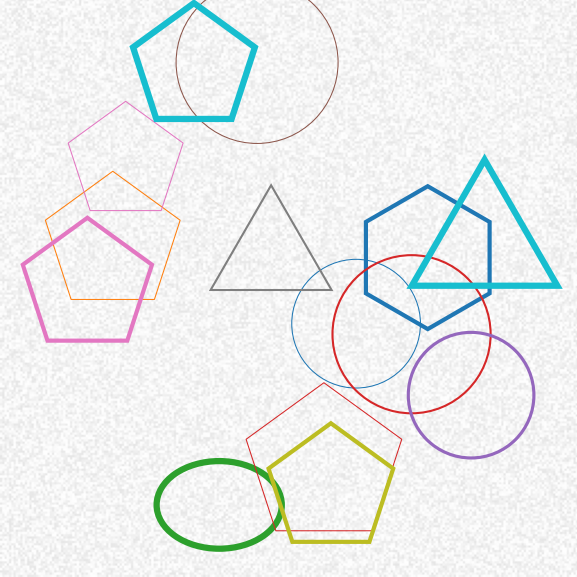[{"shape": "circle", "thickness": 0.5, "radius": 0.56, "center": [0.617, 0.439]}, {"shape": "hexagon", "thickness": 2, "radius": 0.62, "center": [0.741, 0.553]}, {"shape": "pentagon", "thickness": 0.5, "radius": 0.61, "center": [0.195, 0.58]}, {"shape": "oval", "thickness": 3, "radius": 0.54, "center": [0.38, 0.125]}, {"shape": "pentagon", "thickness": 0.5, "radius": 0.71, "center": [0.561, 0.195]}, {"shape": "circle", "thickness": 1, "radius": 0.68, "center": [0.713, 0.42]}, {"shape": "circle", "thickness": 1.5, "radius": 0.54, "center": [0.816, 0.315]}, {"shape": "circle", "thickness": 0.5, "radius": 0.7, "center": [0.445, 0.891]}, {"shape": "pentagon", "thickness": 2, "radius": 0.59, "center": [0.151, 0.504]}, {"shape": "pentagon", "thickness": 0.5, "radius": 0.52, "center": [0.218, 0.719]}, {"shape": "triangle", "thickness": 1, "radius": 0.6, "center": [0.469, 0.557]}, {"shape": "pentagon", "thickness": 2, "radius": 0.57, "center": [0.573, 0.153]}, {"shape": "triangle", "thickness": 3, "radius": 0.73, "center": [0.839, 0.577]}, {"shape": "pentagon", "thickness": 3, "radius": 0.55, "center": [0.336, 0.883]}]